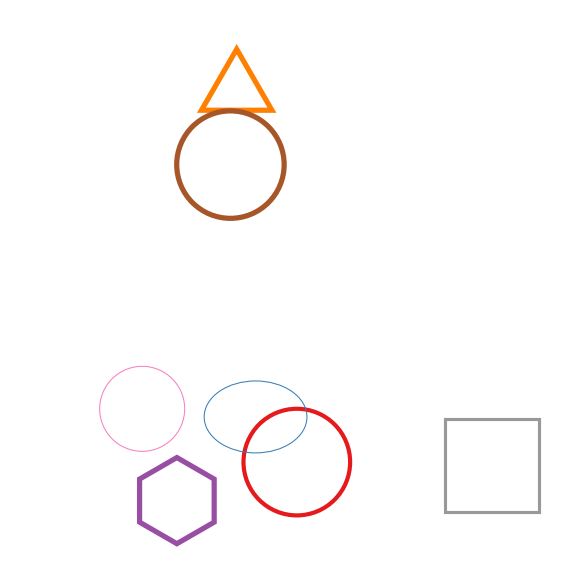[{"shape": "circle", "thickness": 2, "radius": 0.46, "center": [0.514, 0.199]}, {"shape": "oval", "thickness": 0.5, "radius": 0.45, "center": [0.443, 0.277]}, {"shape": "hexagon", "thickness": 2.5, "radius": 0.37, "center": [0.306, 0.132]}, {"shape": "triangle", "thickness": 2.5, "radius": 0.35, "center": [0.41, 0.843]}, {"shape": "circle", "thickness": 2.5, "radius": 0.47, "center": [0.399, 0.714]}, {"shape": "circle", "thickness": 0.5, "radius": 0.37, "center": [0.246, 0.291]}, {"shape": "square", "thickness": 1.5, "radius": 0.41, "center": [0.852, 0.193]}]